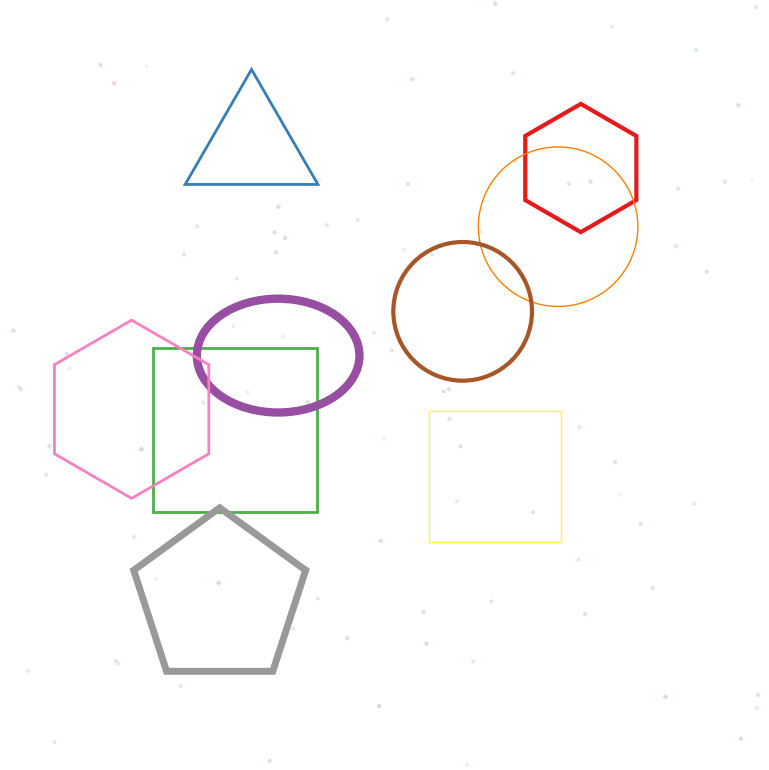[{"shape": "hexagon", "thickness": 1.5, "radius": 0.42, "center": [0.754, 0.782]}, {"shape": "triangle", "thickness": 1, "radius": 0.5, "center": [0.327, 0.81]}, {"shape": "square", "thickness": 1, "radius": 0.53, "center": [0.305, 0.441]}, {"shape": "oval", "thickness": 3, "radius": 0.53, "center": [0.361, 0.538]}, {"shape": "circle", "thickness": 0.5, "radius": 0.52, "center": [0.725, 0.706]}, {"shape": "square", "thickness": 0.5, "radius": 0.43, "center": [0.643, 0.381]}, {"shape": "circle", "thickness": 1.5, "radius": 0.45, "center": [0.601, 0.596]}, {"shape": "hexagon", "thickness": 1, "radius": 0.58, "center": [0.171, 0.469]}, {"shape": "pentagon", "thickness": 2.5, "radius": 0.59, "center": [0.285, 0.223]}]